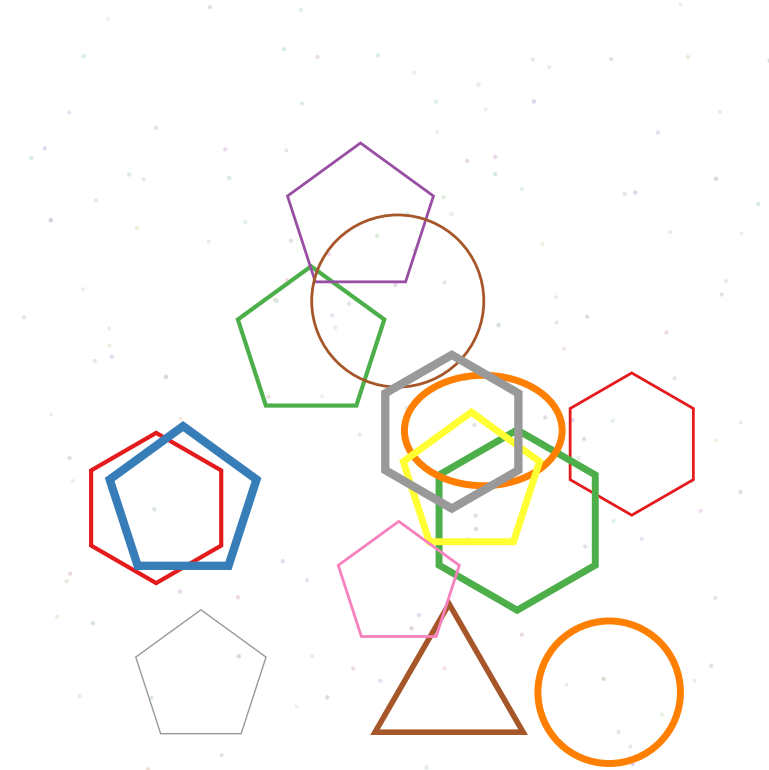[{"shape": "hexagon", "thickness": 1.5, "radius": 0.49, "center": [0.203, 0.34]}, {"shape": "hexagon", "thickness": 1, "radius": 0.46, "center": [0.82, 0.423]}, {"shape": "pentagon", "thickness": 3, "radius": 0.5, "center": [0.238, 0.346]}, {"shape": "hexagon", "thickness": 2.5, "radius": 0.59, "center": [0.672, 0.325]}, {"shape": "pentagon", "thickness": 1.5, "radius": 0.5, "center": [0.404, 0.554]}, {"shape": "pentagon", "thickness": 1, "radius": 0.5, "center": [0.468, 0.715]}, {"shape": "circle", "thickness": 2.5, "radius": 0.46, "center": [0.791, 0.101]}, {"shape": "oval", "thickness": 2.5, "radius": 0.51, "center": [0.628, 0.441]}, {"shape": "pentagon", "thickness": 2.5, "radius": 0.47, "center": [0.612, 0.372]}, {"shape": "circle", "thickness": 1, "radius": 0.56, "center": [0.517, 0.609]}, {"shape": "triangle", "thickness": 2, "radius": 0.56, "center": [0.583, 0.105]}, {"shape": "pentagon", "thickness": 1, "radius": 0.41, "center": [0.518, 0.24]}, {"shape": "hexagon", "thickness": 3, "radius": 0.5, "center": [0.587, 0.439]}, {"shape": "pentagon", "thickness": 0.5, "radius": 0.44, "center": [0.261, 0.119]}]